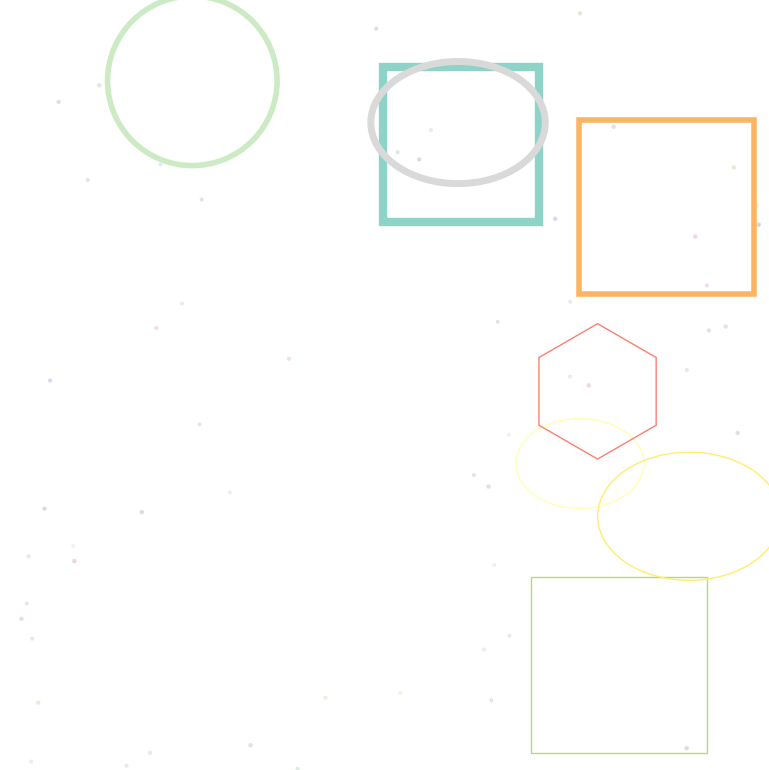[{"shape": "square", "thickness": 3, "radius": 0.51, "center": [0.599, 0.812]}, {"shape": "oval", "thickness": 0.5, "radius": 0.42, "center": [0.753, 0.398]}, {"shape": "hexagon", "thickness": 0.5, "radius": 0.44, "center": [0.776, 0.492]}, {"shape": "square", "thickness": 2, "radius": 0.57, "center": [0.865, 0.731]}, {"shape": "square", "thickness": 0.5, "radius": 0.57, "center": [0.804, 0.136]}, {"shape": "oval", "thickness": 2.5, "radius": 0.57, "center": [0.595, 0.841]}, {"shape": "circle", "thickness": 2, "radius": 0.55, "center": [0.25, 0.895]}, {"shape": "oval", "thickness": 0.5, "radius": 0.59, "center": [0.895, 0.33]}]